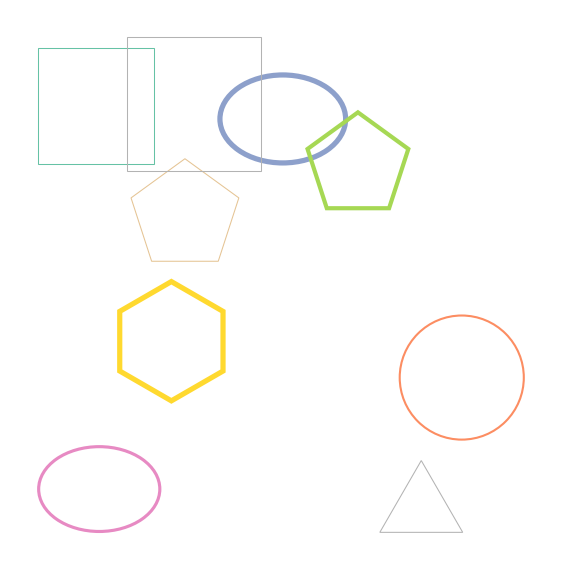[{"shape": "square", "thickness": 0.5, "radius": 0.5, "center": [0.167, 0.816]}, {"shape": "circle", "thickness": 1, "radius": 0.54, "center": [0.8, 0.345]}, {"shape": "oval", "thickness": 2.5, "radius": 0.54, "center": [0.49, 0.793]}, {"shape": "oval", "thickness": 1.5, "radius": 0.52, "center": [0.172, 0.152]}, {"shape": "pentagon", "thickness": 2, "radius": 0.46, "center": [0.62, 0.713]}, {"shape": "hexagon", "thickness": 2.5, "radius": 0.52, "center": [0.297, 0.408]}, {"shape": "pentagon", "thickness": 0.5, "radius": 0.49, "center": [0.32, 0.626]}, {"shape": "triangle", "thickness": 0.5, "radius": 0.41, "center": [0.729, 0.119]}, {"shape": "square", "thickness": 0.5, "radius": 0.58, "center": [0.336, 0.82]}]